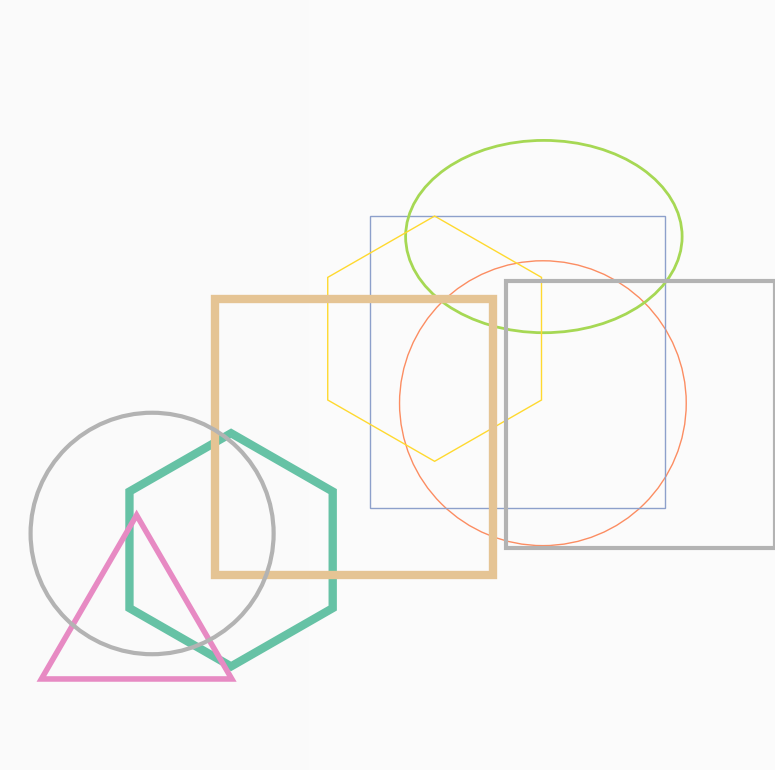[{"shape": "hexagon", "thickness": 3, "radius": 0.76, "center": [0.298, 0.286]}, {"shape": "circle", "thickness": 0.5, "radius": 0.92, "center": [0.7, 0.476]}, {"shape": "square", "thickness": 0.5, "radius": 0.95, "center": [0.668, 0.53]}, {"shape": "triangle", "thickness": 2, "radius": 0.71, "center": [0.176, 0.189]}, {"shape": "oval", "thickness": 1, "radius": 0.89, "center": [0.702, 0.693]}, {"shape": "hexagon", "thickness": 0.5, "radius": 0.8, "center": [0.561, 0.56]}, {"shape": "square", "thickness": 3, "radius": 0.9, "center": [0.457, 0.433]}, {"shape": "circle", "thickness": 1.5, "radius": 0.78, "center": [0.196, 0.307]}, {"shape": "square", "thickness": 1.5, "radius": 0.87, "center": [0.826, 0.461]}]